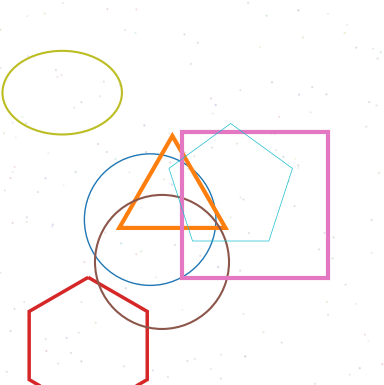[{"shape": "circle", "thickness": 1, "radius": 0.85, "center": [0.39, 0.43]}, {"shape": "triangle", "thickness": 3, "radius": 0.8, "center": [0.448, 0.488]}, {"shape": "hexagon", "thickness": 2.5, "radius": 0.89, "center": [0.229, 0.103]}, {"shape": "circle", "thickness": 1.5, "radius": 0.87, "center": [0.421, 0.32]}, {"shape": "square", "thickness": 3, "radius": 0.95, "center": [0.663, 0.468]}, {"shape": "oval", "thickness": 1.5, "radius": 0.78, "center": [0.162, 0.759]}, {"shape": "pentagon", "thickness": 0.5, "radius": 0.84, "center": [0.599, 0.51]}]